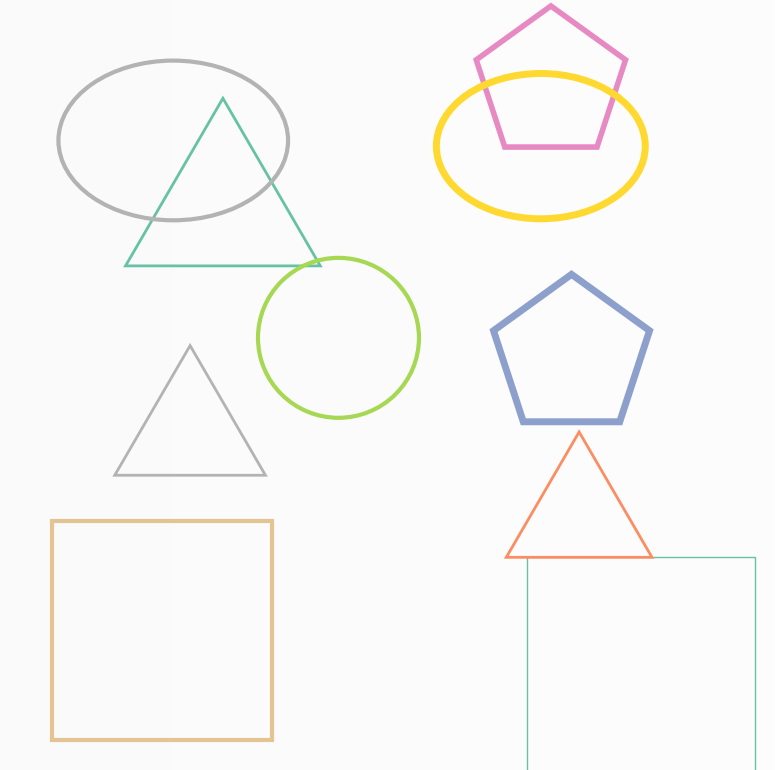[{"shape": "triangle", "thickness": 1, "radius": 0.73, "center": [0.288, 0.727]}, {"shape": "square", "thickness": 0.5, "radius": 0.74, "center": [0.828, 0.13]}, {"shape": "triangle", "thickness": 1, "radius": 0.54, "center": [0.747, 0.33]}, {"shape": "pentagon", "thickness": 2.5, "radius": 0.53, "center": [0.737, 0.538]}, {"shape": "pentagon", "thickness": 2, "radius": 0.51, "center": [0.711, 0.891]}, {"shape": "circle", "thickness": 1.5, "radius": 0.52, "center": [0.437, 0.561]}, {"shape": "oval", "thickness": 2.5, "radius": 0.67, "center": [0.698, 0.81]}, {"shape": "square", "thickness": 1.5, "radius": 0.71, "center": [0.209, 0.181]}, {"shape": "oval", "thickness": 1.5, "radius": 0.74, "center": [0.224, 0.818]}, {"shape": "triangle", "thickness": 1, "radius": 0.56, "center": [0.245, 0.439]}]